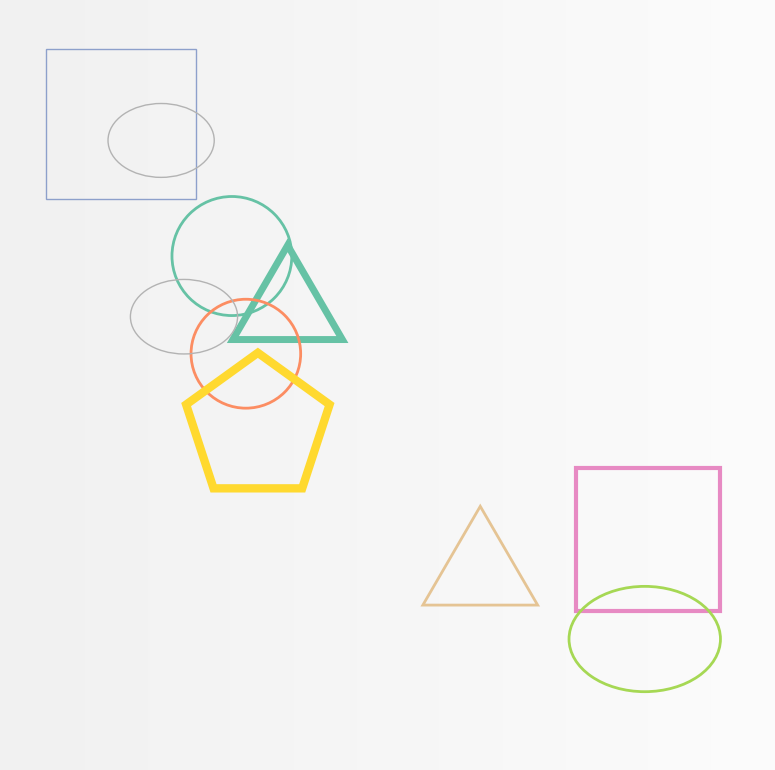[{"shape": "triangle", "thickness": 2.5, "radius": 0.41, "center": [0.371, 0.6]}, {"shape": "circle", "thickness": 1, "radius": 0.39, "center": [0.299, 0.667]}, {"shape": "circle", "thickness": 1, "radius": 0.35, "center": [0.317, 0.541]}, {"shape": "square", "thickness": 0.5, "radius": 0.49, "center": [0.156, 0.839]}, {"shape": "square", "thickness": 1.5, "radius": 0.46, "center": [0.836, 0.299]}, {"shape": "oval", "thickness": 1, "radius": 0.49, "center": [0.832, 0.17]}, {"shape": "pentagon", "thickness": 3, "radius": 0.49, "center": [0.333, 0.445]}, {"shape": "triangle", "thickness": 1, "radius": 0.43, "center": [0.62, 0.257]}, {"shape": "oval", "thickness": 0.5, "radius": 0.34, "center": [0.208, 0.818]}, {"shape": "oval", "thickness": 0.5, "radius": 0.35, "center": [0.237, 0.589]}]